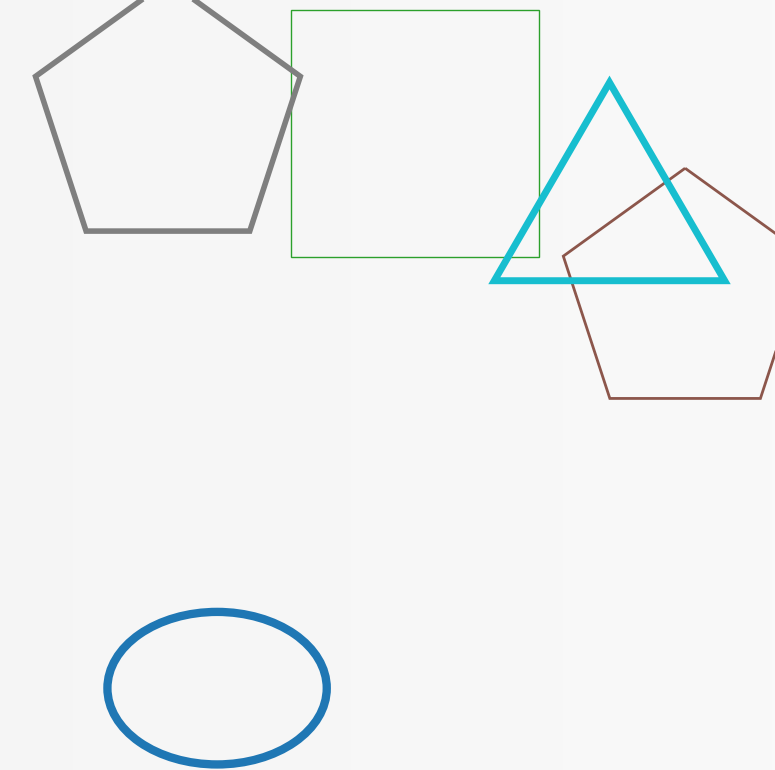[{"shape": "oval", "thickness": 3, "radius": 0.71, "center": [0.28, 0.106]}, {"shape": "square", "thickness": 0.5, "radius": 0.8, "center": [0.536, 0.826]}, {"shape": "pentagon", "thickness": 1, "radius": 0.83, "center": [0.884, 0.616]}, {"shape": "pentagon", "thickness": 2, "radius": 0.9, "center": [0.217, 0.845]}, {"shape": "triangle", "thickness": 2.5, "radius": 0.86, "center": [0.786, 0.721]}]